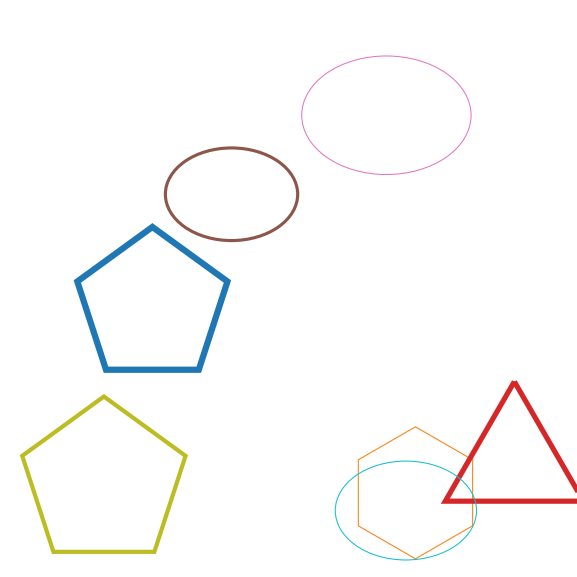[{"shape": "pentagon", "thickness": 3, "radius": 0.68, "center": [0.264, 0.469]}, {"shape": "hexagon", "thickness": 0.5, "radius": 0.57, "center": [0.719, 0.146]}, {"shape": "triangle", "thickness": 2.5, "radius": 0.69, "center": [0.891, 0.2]}, {"shape": "oval", "thickness": 1.5, "radius": 0.57, "center": [0.401, 0.663]}, {"shape": "oval", "thickness": 0.5, "radius": 0.73, "center": [0.669, 0.8]}, {"shape": "pentagon", "thickness": 2, "radius": 0.74, "center": [0.18, 0.164]}, {"shape": "oval", "thickness": 0.5, "radius": 0.61, "center": [0.703, 0.115]}]